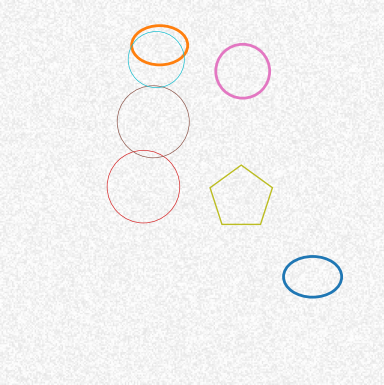[{"shape": "oval", "thickness": 2, "radius": 0.38, "center": [0.812, 0.281]}, {"shape": "oval", "thickness": 2, "radius": 0.36, "center": [0.415, 0.882]}, {"shape": "circle", "thickness": 0.5, "radius": 0.47, "center": [0.373, 0.515]}, {"shape": "circle", "thickness": 0.5, "radius": 0.47, "center": [0.398, 0.684]}, {"shape": "circle", "thickness": 2, "radius": 0.35, "center": [0.63, 0.815]}, {"shape": "pentagon", "thickness": 1, "radius": 0.43, "center": [0.627, 0.486]}, {"shape": "circle", "thickness": 0.5, "radius": 0.36, "center": [0.406, 0.845]}]